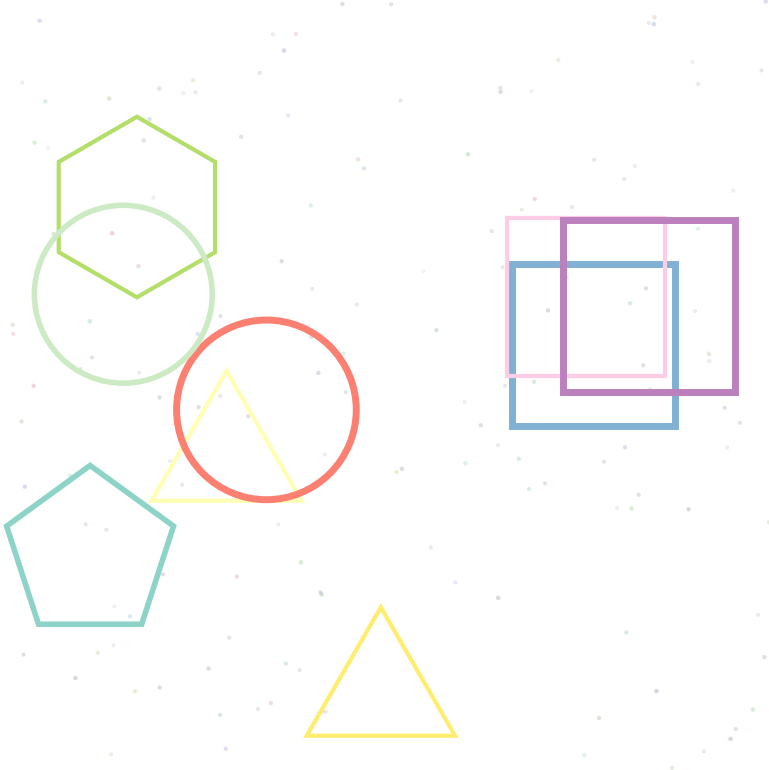[{"shape": "pentagon", "thickness": 2, "radius": 0.57, "center": [0.117, 0.282]}, {"shape": "triangle", "thickness": 1.5, "radius": 0.56, "center": [0.294, 0.406]}, {"shape": "circle", "thickness": 2.5, "radius": 0.58, "center": [0.346, 0.468]}, {"shape": "square", "thickness": 2.5, "radius": 0.53, "center": [0.771, 0.552]}, {"shape": "hexagon", "thickness": 1.5, "radius": 0.59, "center": [0.178, 0.731]}, {"shape": "square", "thickness": 1.5, "radius": 0.51, "center": [0.762, 0.614]}, {"shape": "square", "thickness": 2.5, "radius": 0.56, "center": [0.843, 0.603]}, {"shape": "circle", "thickness": 2, "radius": 0.58, "center": [0.16, 0.618]}, {"shape": "triangle", "thickness": 1.5, "radius": 0.56, "center": [0.495, 0.1]}]